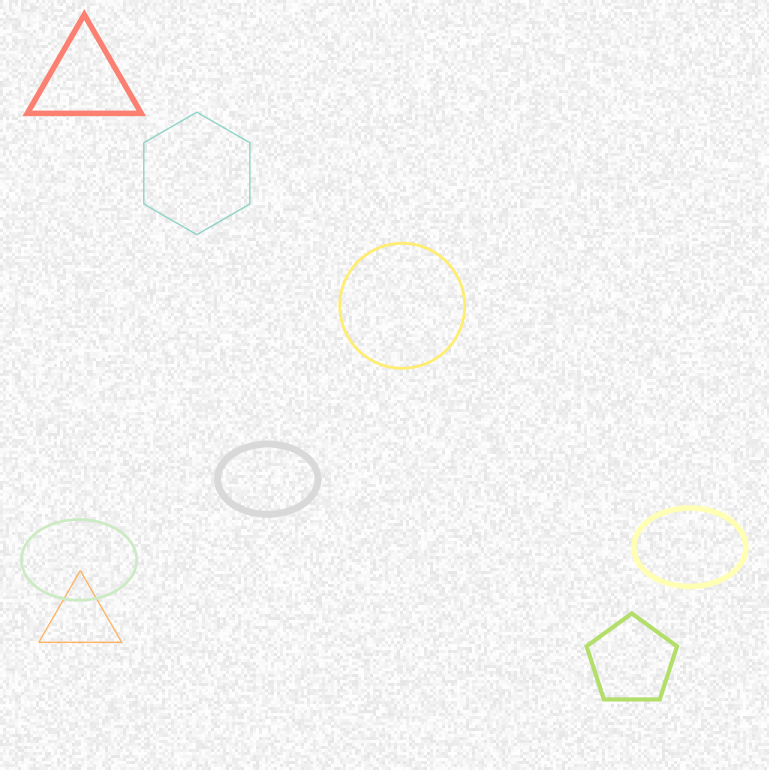[{"shape": "hexagon", "thickness": 0.5, "radius": 0.4, "center": [0.256, 0.775]}, {"shape": "oval", "thickness": 2, "radius": 0.36, "center": [0.896, 0.289]}, {"shape": "triangle", "thickness": 2, "radius": 0.43, "center": [0.109, 0.895]}, {"shape": "triangle", "thickness": 0.5, "radius": 0.31, "center": [0.104, 0.197]}, {"shape": "pentagon", "thickness": 1.5, "radius": 0.31, "center": [0.821, 0.142]}, {"shape": "oval", "thickness": 2.5, "radius": 0.33, "center": [0.348, 0.378]}, {"shape": "oval", "thickness": 1, "radius": 0.37, "center": [0.103, 0.273]}, {"shape": "circle", "thickness": 1, "radius": 0.41, "center": [0.522, 0.603]}]